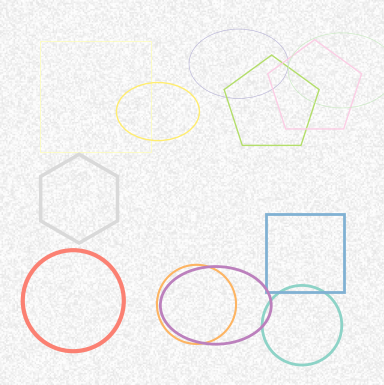[{"shape": "circle", "thickness": 2, "radius": 0.52, "center": [0.784, 0.155]}, {"shape": "square", "thickness": 0.5, "radius": 0.73, "center": [0.248, 0.749]}, {"shape": "oval", "thickness": 0.5, "radius": 0.64, "center": [0.62, 0.834]}, {"shape": "circle", "thickness": 3, "radius": 0.66, "center": [0.19, 0.219]}, {"shape": "square", "thickness": 2, "radius": 0.5, "center": [0.792, 0.343]}, {"shape": "circle", "thickness": 1.5, "radius": 0.51, "center": [0.51, 0.209]}, {"shape": "pentagon", "thickness": 1, "radius": 0.65, "center": [0.706, 0.727]}, {"shape": "pentagon", "thickness": 1, "radius": 0.64, "center": [0.817, 0.769]}, {"shape": "hexagon", "thickness": 2.5, "radius": 0.58, "center": [0.205, 0.484]}, {"shape": "oval", "thickness": 2, "radius": 0.72, "center": [0.561, 0.207]}, {"shape": "oval", "thickness": 0.5, "radius": 0.7, "center": [0.888, 0.817]}, {"shape": "oval", "thickness": 1, "radius": 0.54, "center": [0.41, 0.71]}]